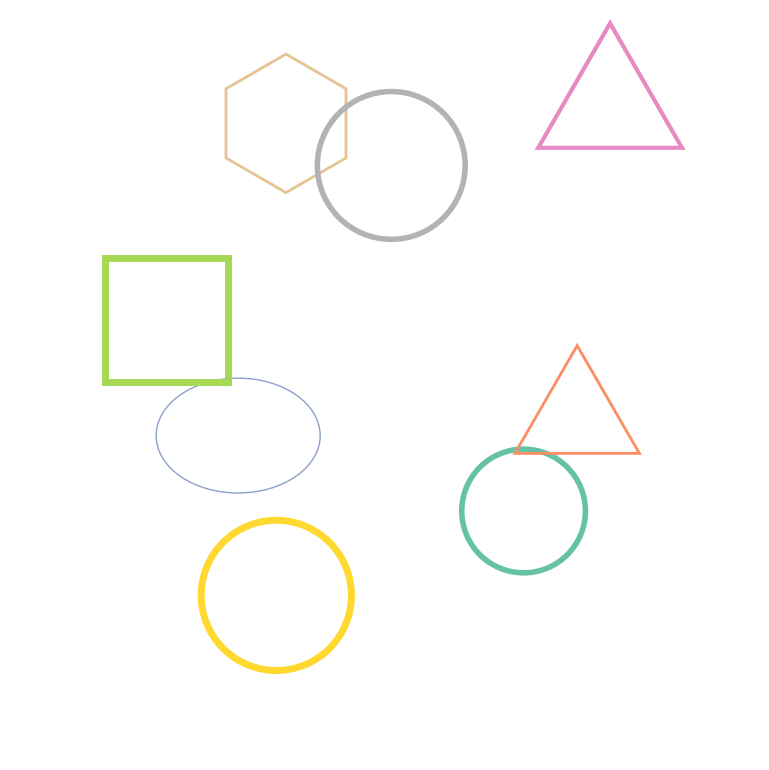[{"shape": "circle", "thickness": 2, "radius": 0.4, "center": [0.68, 0.336]}, {"shape": "triangle", "thickness": 1, "radius": 0.47, "center": [0.75, 0.458]}, {"shape": "oval", "thickness": 0.5, "radius": 0.53, "center": [0.309, 0.434]}, {"shape": "triangle", "thickness": 1.5, "radius": 0.54, "center": [0.792, 0.862]}, {"shape": "square", "thickness": 2.5, "radius": 0.4, "center": [0.216, 0.584]}, {"shape": "circle", "thickness": 2.5, "radius": 0.49, "center": [0.359, 0.227]}, {"shape": "hexagon", "thickness": 1, "radius": 0.45, "center": [0.371, 0.84]}, {"shape": "circle", "thickness": 2, "radius": 0.48, "center": [0.508, 0.785]}]